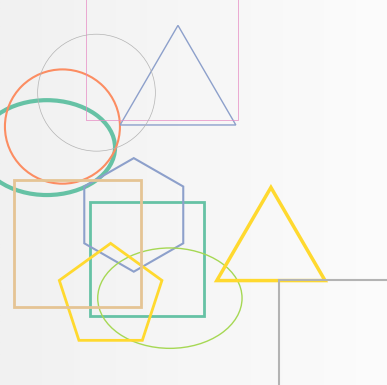[{"shape": "oval", "thickness": 3, "radius": 0.88, "center": [0.121, 0.617]}, {"shape": "square", "thickness": 2, "radius": 0.74, "center": [0.379, 0.327]}, {"shape": "circle", "thickness": 1.5, "radius": 0.74, "center": [0.161, 0.671]}, {"shape": "hexagon", "thickness": 1.5, "radius": 0.74, "center": [0.345, 0.442]}, {"shape": "triangle", "thickness": 1, "radius": 0.86, "center": [0.459, 0.762]}, {"shape": "square", "thickness": 0.5, "radius": 0.98, "center": [0.418, 0.886]}, {"shape": "oval", "thickness": 1, "radius": 0.93, "center": [0.438, 0.226]}, {"shape": "triangle", "thickness": 2.5, "radius": 0.81, "center": [0.699, 0.352]}, {"shape": "pentagon", "thickness": 2, "radius": 0.7, "center": [0.285, 0.229]}, {"shape": "square", "thickness": 2, "radius": 0.82, "center": [0.2, 0.367]}, {"shape": "square", "thickness": 1.5, "radius": 0.73, "center": [0.864, 0.127]}, {"shape": "circle", "thickness": 0.5, "radius": 0.76, "center": [0.249, 0.759]}]